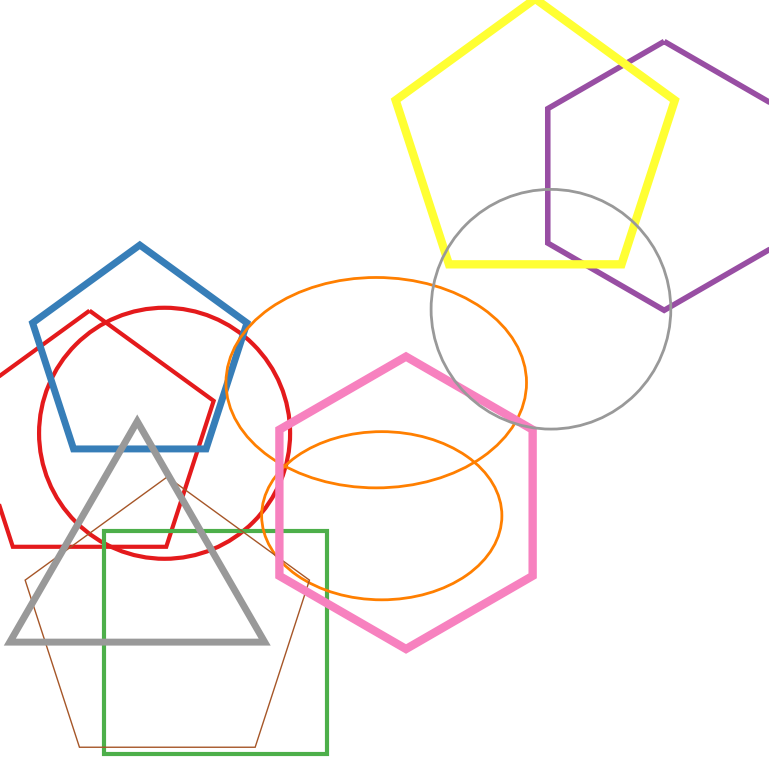[{"shape": "circle", "thickness": 1.5, "radius": 0.82, "center": [0.214, 0.437]}, {"shape": "pentagon", "thickness": 1.5, "radius": 0.85, "center": [0.116, 0.427]}, {"shape": "pentagon", "thickness": 2.5, "radius": 0.73, "center": [0.182, 0.535]}, {"shape": "square", "thickness": 1.5, "radius": 0.72, "center": [0.28, 0.165]}, {"shape": "hexagon", "thickness": 2, "radius": 0.87, "center": [0.863, 0.772]}, {"shape": "oval", "thickness": 1, "radius": 0.98, "center": [0.489, 0.503]}, {"shape": "oval", "thickness": 1, "radius": 0.78, "center": [0.496, 0.33]}, {"shape": "pentagon", "thickness": 3, "radius": 0.95, "center": [0.695, 0.811]}, {"shape": "pentagon", "thickness": 0.5, "radius": 0.97, "center": [0.217, 0.187]}, {"shape": "hexagon", "thickness": 3, "radius": 0.95, "center": [0.527, 0.347]}, {"shape": "circle", "thickness": 1, "radius": 0.78, "center": [0.716, 0.598]}, {"shape": "triangle", "thickness": 2.5, "radius": 0.96, "center": [0.178, 0.262]}]